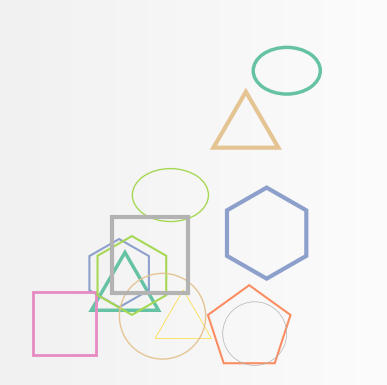[{"shape": "triangle", "thickness": 2.5, "radius": 0.5, "center": [0.322, 0.244]}, {"shape": "oval", "thickness": 2.5, "radius": 0.43, "center": [0.74, 0.816]}, {"shape": "pentagon", "thickness": 1.5, "radius": 0.56, "center": [0.643, 0.147]}, {"shape": "hexagon", "thickness": 1.5, "radius": 0.44, "center": [0.307, 0.291]}, {"shape": "hexagon", "thickness": 3, "radius": 0.59, "center": [0.688, 0.394]}, {"shape": "square", "thickness": 2, "radius": 0.41, "center": [0.166, 0.159]}, {"shape": "oval", "thickness": 1, "radius": 0.49, "center": [0.44, 0.493]}, {"shape": "hexagon", "thickness": 1.5, "radius": 0.51, "center": [0.34, 0.284]}, {"shape": "triangle", "thickness": 0.5, "radius": 0.42, "center": [0.473, 0.163]}, {"shape": "circle", "thickness": 1, "radius": 0.56, "center": [0.419, 0.179]}, {"shape": "triangle", "thickness": 3, "radius": 0.48, "center": [0.635, 0.665]}, {"shape": "square", "thickness": 3, "radius": 0.49, "center": [0.388, 0.337]}, {"shape": "circle", "thickness": 0.5, "radius": 0.41, "center": [0.657, 0.134]}]